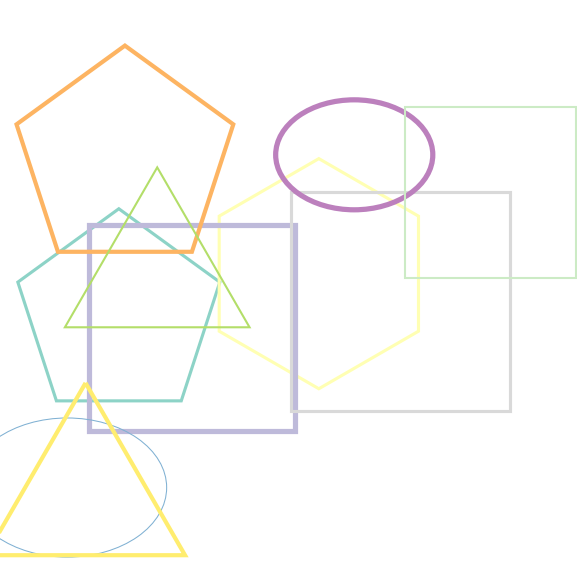[{"shape": "pentagon", "thickness": 1.5, "radius": 0.92, "center": [0.206, 0.454]}, {"shape": "hexagon", "thickness": 1.5, "radius": 1.0, "center": [0.552, 0.525]}, {"shape": "square", "thickness": 2.5, "radius": 0.89, "center": [0.332, 0.432]}, {"shape": "oval", "thickness": 0.5, "radius": 0.86, "center": [0.116, 0.155]}, {"shape": "pentagon", "thickness": 2, "radius": 0.99, "center": [0.216, 0.723]}, {"shape": "triangle", "thickness": 1, "radius": 0.92, "center": [0.272, 0.525]}, {"shape": "square", "thickness": 1.5, "radius": 0.95, "center": [0.694, 0.477]}, {"shape": "oval", "thickness": 2.5, "radius": 0.68, "center": [0.613, 0.731]}, {"shape": "square", "thickness": 1, "radius": 0.74, "center": [0.849, 0.666]}, {"shape": "triangle", "thickness": 2, "radius": 0.99, "center": [0.148, 0.137]}]